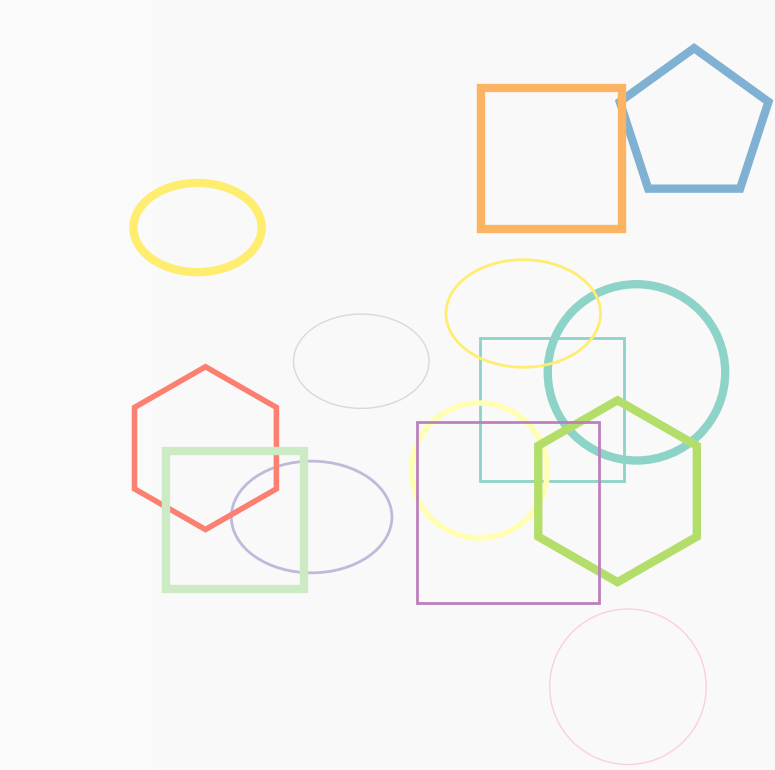[{"shape": "circle", "thickness": 3, "radius": 0.57, "center": [0.821, 0.516]}, {"shape": "square", "thickness": 1, "radius": 0.46, "center": [0.712, 0.468]}, {"shape": "circle", "thickness": 2, "radius": 0.44, "center": [0.619, 0.389]}, {"shape": "oval", "thickness": 1, "radius": 0.52, "center": [0.402, 0.329]}, {"shape": "hexagon", "thickness": 2, "radius": 0.53, "center": [0.265, 0.418]}, {"shape": "pentagon", "thickness": 3, "radius": 0.5, "center": [0.896, 0.837]}, {"shape": "square", "thickness": 3, "radius": 0.46, "center": [0.712, 0.794]}, {"shape": "hexagon", "thickness": 3, "radius": 0.59, "center": [0.797, 0.362]}, {"shape": "circle", "thickness": 0.5, "radius": 0.5, "center": [0.81, 0.108]}, {"shape": "oval", "thickness": 0.5, "radius": 0.44, "center": [0.466, 0.531]}, {"shape": "square", "thickness": 1, "radius": 0.59, "center": [0.655, 0.335]}, {"shape": "square", "thickness": 3, "radius": 0.45, "center": [0.303, 0.325]}, {"shape": "oval", "thickness": 1, "radius": 0.5, "center": [0.675, 0.593]}, {"shape": "oval", "thickness": 3, "radius": 0.41, "center": [0.255, 0.704]}]